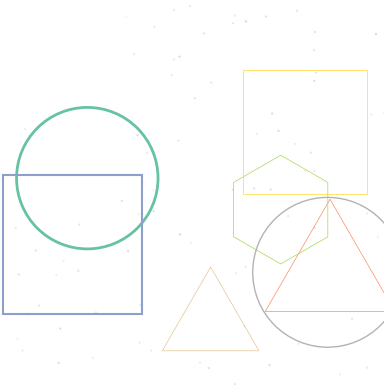[{"shape": "circle", "thickness": 2, "radius": 0.92, "center": [0.227, 0.537]}, {"shape": "triangle", "thickness": 0.5, "radius": 0.97, "center": [0.857, 0.288]}, {"shape": "square", "thickness": 1.5, "radius": 0.9, "center": [0.189, 0.365]}, {"shape": "hexagon", "thickness": 0.5, "radius": 0.71, "center": [0.729, 0.456]}, {"shape": "square", "thickness": 0.5, "radius": 0.81, "center": [0.792, 0.658]}, {"shape": "triangle", "thickness": 0.5, "radius": 0.72, "center": [0.547, 0.161]}, {"shape": "circle", "thickness": 1, "radius": 0.97, "center": [0.851, 0.293]}]